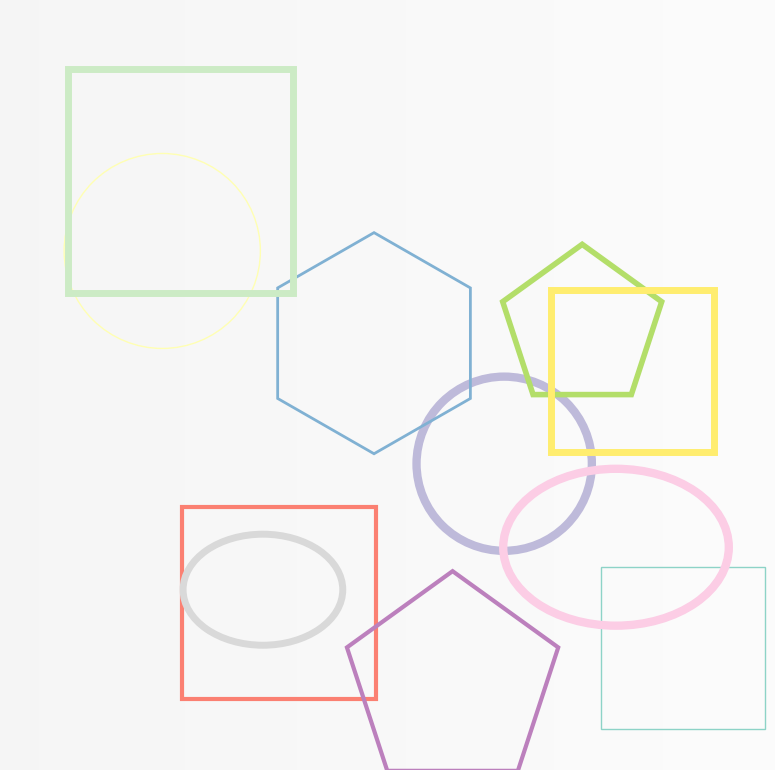[{"shape": "square", "thickness": 0.5, "radius": 0.53, "center": [0.881, 0.158]}, {"shape": "circle", "thickness": 0.5, "radius": 0.63, "center": [0.209, 0.674]}, {"shape": "circle", "thickness": 3, "radius": 0.57, "center": [0.651, 0.398]}, {"shape": "square", "thickness": 1.5, "radius": 0.63, "center": [0.36, 0.217]}, {"shape": "hexagon", "thickness": 1, "radius": 0.72, "center": [0.483, 0.554]}, {"shape": "pentagon", "thickness": 2, "radius": 0.54, "center": [0.751, 0.575]}, {"shape": "oval", "thickness": 3, "radius": 0.73, "center": [0.795, 0.289]}, {"shape": "oval", "thickness": 2.5, "radius": 0.52, "center": [0.339, 0.234]}, {"shape": "pentagon", "thickness": 1.5, "radius": 0.72, "center": [0.584, 0.115]}, {"shape": "square", "thickness": 2.5, "radius": 0.73, "center": [0.233, 0.765]}, {"shape": "square", "thickness": 2.5, "radius": 0.53, "center": [0.816, 0.518]}]